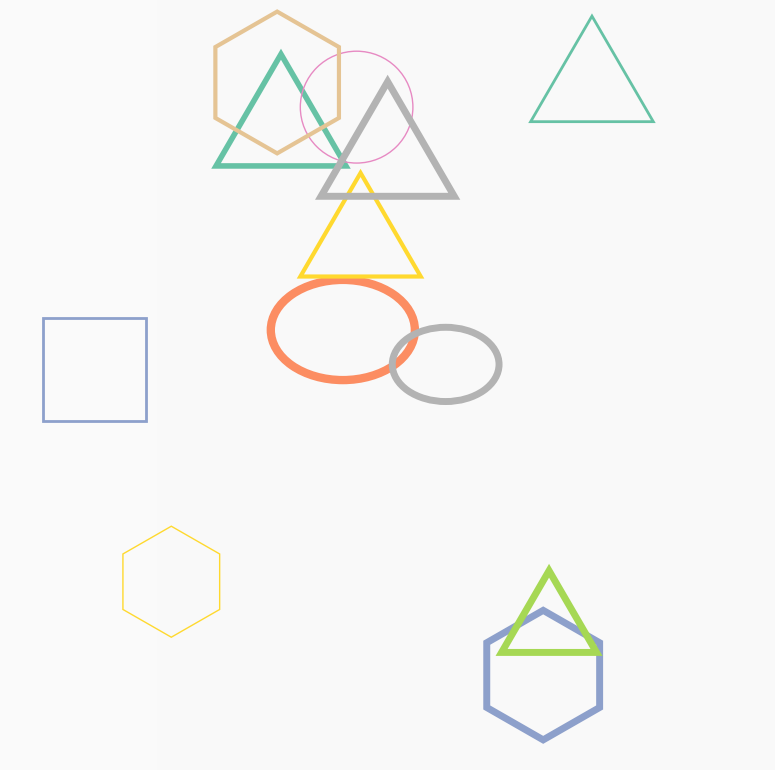[{"shape": "triangle", "thickness": 2, "radius": 0.48, "center": [0.363, 0.833]}, {"shape": "triangle", "thickness": 1, "radius": 0.46, "center": [0.764, 0.888]}, {"shape": "oval", "thickness": 3, "radius": 0.46, "center": [0.442, 0.571]}, {"shape": "square", "thickness": 1, "radius": 0.33, "center": [0.122, 0.52]}, {"shape": "hexagon", "thickness": 2.5, "radius": 0.42, "center": [0.701, 0.123]}, {"shape": "circle", "thickness": 0.5, "radius": 0.36, "center": [0.46, 0.861]}, {"shape": "triangle", "thickness": 2.5, "radius": 0.35, "center": [0.708, 0.188]}, {"shape": "hexagon", "thickness": 0.5, "radius": 0.36, "center": [0.221, 0.245]}, {"shape": "triangle", "thickness": 1.5, "radius": 0.45, "center": [0.465, 0.686]}, {"shape": "hexagon", "thickness": 1.5, "radius": 0.46, "center": [0.358, 0.893]}, {"shape": "oval", "thickness": 2.5, "radius": 0.34, "center": [0.575, 0.527]}, {"shape": "triangle", "thickness": 2.5, "radius": 0.5, "center": [0.5, 0.795]}]